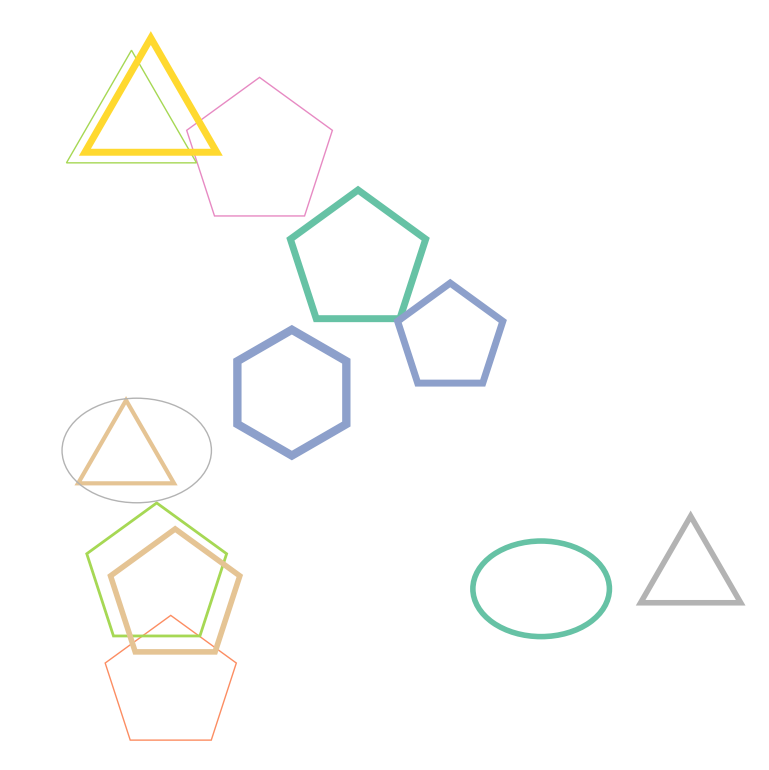[{"shape": "oval", "thickness": 2, "radius": 0.44, "center": [0.703, 0.235]}, {"shape": "pentagon", "thickness": 2.5, "radius": 0.46, "center": [0.465, 0.661]}, {"shape": "pentagon", "thickness": 0.5, "radius": 0.45, "center": [0.222, 0.111]}, {"shape": "hexagon", "thickness": 3, "radius": 0.41, "center": [0.379, 0.49]}, {"shape": "pentagon", "thickness": 2.5, "radius": 0.36, "center": [0.585, 0.561]}, {"shape": "pentagon", "thickness": 0.5, "radius": 0.5, "center": [0.337, 0.8]}, {"shape": "pentagon", "thickness": 1, "radius": 0.48, "center": [0.203, 0.251]}, {"shape": "triangle", "thickness": 0.5, "radius": 0.49, "center": [0.171, 0.837]}, {"shape": "triangle", "thickness": 2.5, "radius": 0.49, "center": [0.196, 0.852]}, {"shape": "pentagon", "thickness": 2, "radius": 0.44, "center": [0.227, 0.225]}, {"shape": "triangle", "thickness": 1.5, "radius": 0.36, "center": [0.164, 0.408]}, {"shape": "oval", "thickness": 0.5, "radius": 0.48, "center": [0.178, 0.415]}, {"shape": "triangle", "thickness": 2, "radius": 0.38, "center": [0.897, 0.255]}]